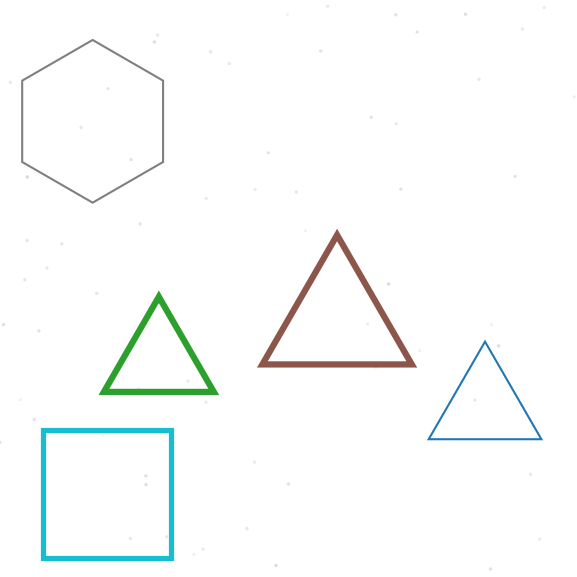[{"shape": "triangle", "thickness": 1, "radius": 0.56, "center": [0.84, 0.295]}, {"shape": "triangle", "thickness": 3, "radius": 0.55, "center": [0.275, 0.375]}, {"shape": "triangle", "thickness": 3, "radius": 0.75, "center": [0.584, 0.443]}, {"shape": "hexagon", "thickness": 1, "radius": 0.7, "center": [0.16, 0.789]}, {"shape": "square", "thickness": 2.5, "radius": 0.56, "center": [0.186, 0.144]}]